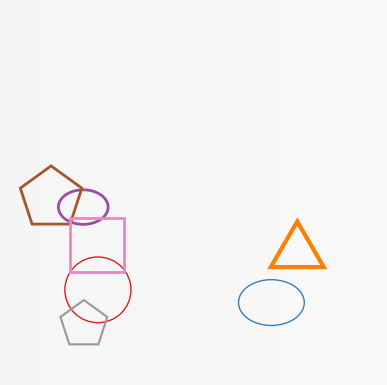[{"shape": "circle", "thickness": 1, "radius": 0.43, "center": [0.253, 0.247]}, {"shape": "oval", "thickness": 1, "radius": 0.42, "center": [0.7, 0.214]}, {"shape": "oval", "thickness": 2, "radius": 0.32, "center": [0.215, 0.462]}, {"shape": "triangle", "thickness": 3, "radius": 0.39, "center": [0.767, 0.346]}, {"shape": "pentagon", "thickness": 2, "radius": 0.42, "center": [0.132, 0.485]}, {"shape": "square", "thickness": 2, "radius": 0.35, "center": [0.25, 0.364]}, {"shape": "pentagon", "thickness": 1.5, "radius": 0.32, "center": [0.216, 0.157]}]